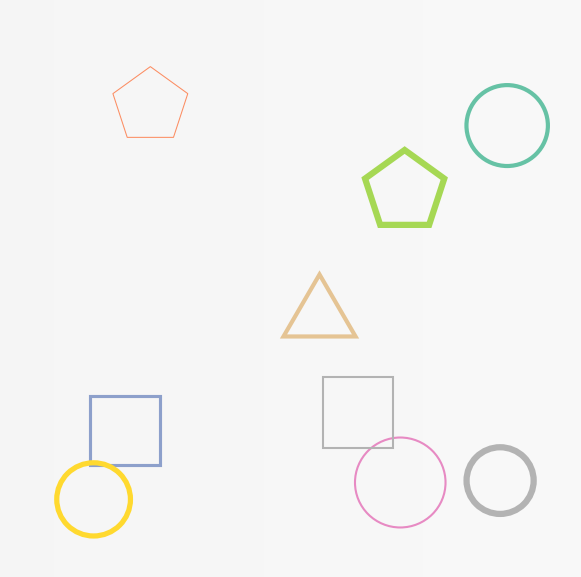[{"shape": "circle", "thickness": 2, "radius": 0.35, "center": [0.873, 0.782]}, {"shape": "pentagon", "thickness": 0.5, "radius": 0.34, "center": [0.259, 0.816]}, {"shape": "square", "thickness": 1.5, "radius": 0.3, "center": [0.215, 0.254]}, {"shape": "circle", "thickness": 1, "radius": 0.39, "center": [0.689, 0.164]}, {"shape": "pentagon", "thickness": 3, "radius": 0.36, "center": [0.696, 0.668]}, {"shape": "circle", "thickness": 2.5, "radius": 0.32, "center": [0.161, 0.134]}, {"shape": "triangle", "thickness": 2, "radius": 0.36, "center": [0.55, 0.452]}, {"shape": "square", "thickness": 1, "radius": 0.3, "center": [0.616, 0.285]}, {"shape": "circle", "thickness": 3, "radius": 0.29, "center": [0.86, 0.167]}]